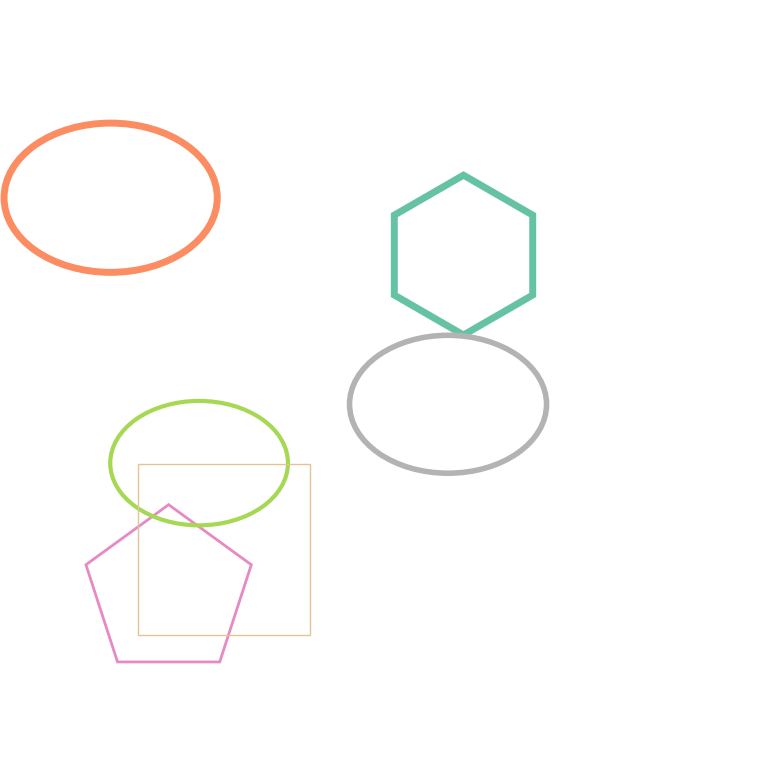[{"shape": "hexagon", "thickness": 2.5, "radius": 0.52, "center": [0.602, 0.669]}, {"shape": "oval", "thickness": 2.5, "radius": 0.69, "center": [0.144, 0.743]}, {"shape": "pentagon", "thickness": 1, "radius": 0.56, "center": [0.219, 0.232]}, {"shape": "oval", "thickness": 1.5, "radius": 0.58, "center": [0.259, 0.399]}, {"shape": "square", "thickness": 0.5, "radius": 0.56, "center": [0.291, 0.287]}, {"shape": "oval", "thickness": 2, "radius": 0.64, "center": [0.582, 0.475]}]